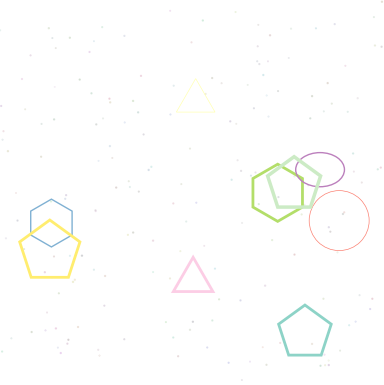[{"shape": "pentagon", "thickness": 2, "radius": 0.36, "center": [0.792, 0.136]}, {"shape": "triangle", "thickness": 0.5, "radius": 0.29, "center": [0.508, 0.738]}, {"shape": "circle", "thickness": 0.5, "radius": 0.39, "center": [0.881, 0.427]}, {"shape": "hexagon", "thickness": 1, "radius": 0.31, "center": [0.134, 0.421]}, {"shape": "hexagon", "thickness": 2, "radius": 0.37, "center": [0.721, 0.499]}, {"shape": "triangle", "thickness": 2, "radius": 0.3, "center": [0.502, 0.272]}, {"shape": "oval", "thickness": 1, "radius": 0.32, "center": [0.831, 0.559]}, {"shape": "pentagon", "thickness": 2.5, "radius": 0.36, "center": [0.764, 0.521]}, {"shape": "pentagon", "thickness": 2, "radius": 0.41, "center": [0.129, 0.346]}]